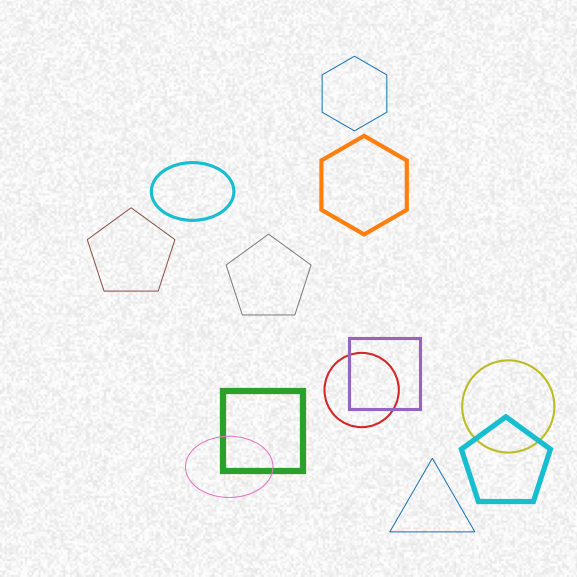[{"shape": "hexagon", "thickness": 0.5, "radius": 0.32, "center": [0.614, 0.837]}, {"shape": "triangle", "thickness": 0.5, "radius": 0.43, "center": [0.749, 0.121]}, {"shape": "hexagon", "thickness": 2, "radius": 0.43, "center": [0.63, 0.679]}, {"shape": "square", "thickness": 3, "radius": 0.35, "center": [0.456, 0.253]}, {"shape": "circle", "thickness": 1, "radius": 0.32, "center": [0.626, 0.324]}, {"shape": "square", "thickness": 1.5, "radius": 0.31, "center": [0.666, 0.352]}, {"shape": "pentagon", "thickness": 0.5, "radius": 0.4, "center": [0.227, 0.56]}, {"shape": "oval", "thickness": 0.5, "radius": 0.38, "center": [0.397, 0.191]}, {"shape": "pentagon", "thickness": 0.5, "radius": 0.39, "center": [0.465, 0.516]}, {"shape": "circle", "thickness": 1, "radius": 0.4, "center": [0.88, 0.295]}, {"shape": "pentagon", "thickness": 2.5, "radius": 0.41, "center": [0.876, 0.196]}, {"shape": "oval", "thickness": 1.5, "radius": 0.36, "center": [0.334, 0.668]}]